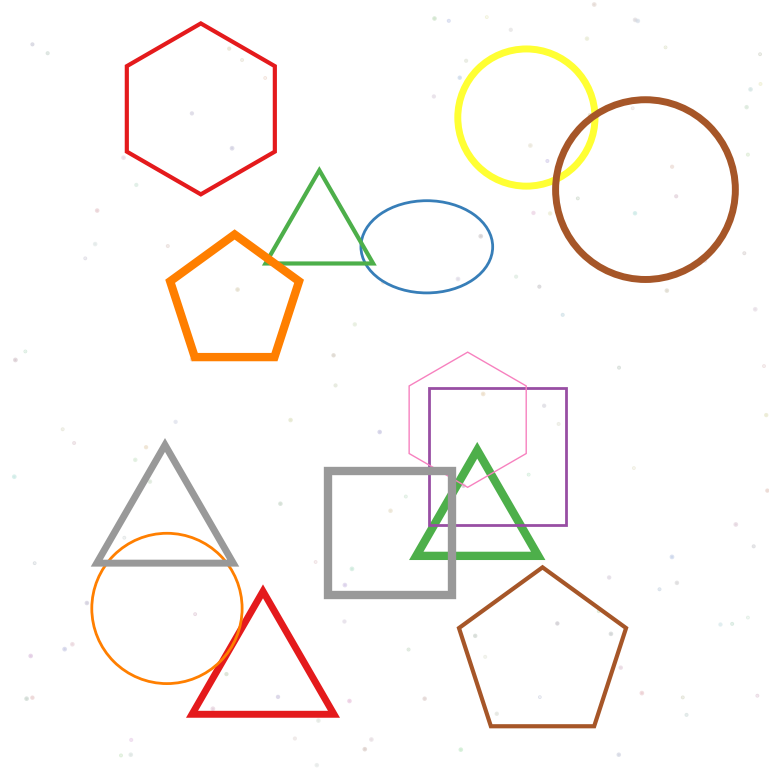[{"shape": "hexagon", "thickness": 1.5, "radius": 0.55, "center": [0.261, 0.859]}, {"shape": "triangle", "thickness": 2.5, "radius": 0.53, "center": [0.342, 0.126]}, {"shape": "oval", "thickness": 1, "radius": 0.43, "center": [0.554, 0.679]}, {"shape": "triangle", "thickness": 1.5, "radius": 0.4, "center": [0.415, 0.698]}, {"shape": "triangle", "thickness": 3, "radius": 0.46, "center": [0.62, 0.324]}, {"shape": "square", "thickness": 1, "radius": 0.44, "center": [0.647, 0.407]}, {"shape": "pentagon", "thickness": 3, "radius": 0.44, "center": [0.305, 0.607]}, {"shape": "circle", "thickness": 1, "radius": 0.49, "center": [0.217, 0.21]}, {"shape": "circle", "thickness": 2.5, "radius": 0.45, "center": [0.684, 0.847]}, {"shape": "pentagon", "thickness": 1.5, "radius": 0.57, "center": [0.705, 0.149]}, {"shape": "circle", "thickness": 2.5, "radius": 0.58, "center": [0.838, 0.754]}, {"shape": "hexagon", "thickness": 0.5, "radius": 0.44, "center": [0.607, 0.455]}, {"shape": "square", "thickness": 3, "radius": 0.4, "center": [0.507, 0.308]}, {"shape": "triangle", "thickness": 2.5, "radius": 0.51, "center": [0.214, 0.32]}]